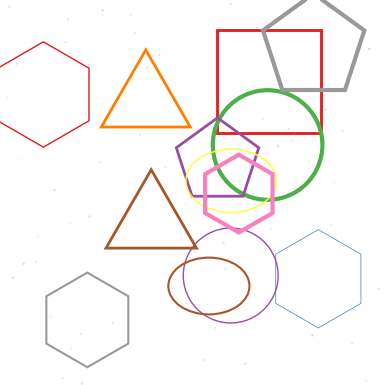[{"shape": "hexagon", "thickness": 1, "radius": 0.68, "center": [0.113, 0.755]}, {"shape": "square", "thickness": 2, "radius": 0.67, "center": [0.699, 0.789]}, {"shape": "hexagon", "thickness": 0.5, "radius": 0.64, "center": [0.827, 0.276]}, {"shape": "circle", "thickness": 3, "radius": 0.71, "center": [0.695, 0.623]}, {"shape": "circle", "thickness": 1, "radius": 0.62, "center": [0.599, 0.284]}, {"shape": "pentagon", "thickness": 2, "radius": 0.56, "center": [0.565, 0.581]}, {"shape": "triangle", "thickness": 2, "radius": 0.67, "center": [0.379, 0.737]}, {"shape": "oval", "thickness": 1, "radius": 0.59, "center": [0.6, 0.53]}, {"shape": "triangle", "thickness": 2, "radius": 0.68, "center": [0.393, 0.423]}, {"shape": "oval", "thickness": 1.5, "radius": 0.53, "center": [0.543, 0.257]}, {"shape": "hexagon", "thickness": 3, "radius": 0.51, "center": [0.62, 0.497]}, {"shape": "hexagon", "thickness": 1.5, "radius": 0.61, "center": [0.227, 0.169]}, {"shape": "pentagon", "thickness": 3, "radius": 0.69, "center": [0.815, 0.878]}]